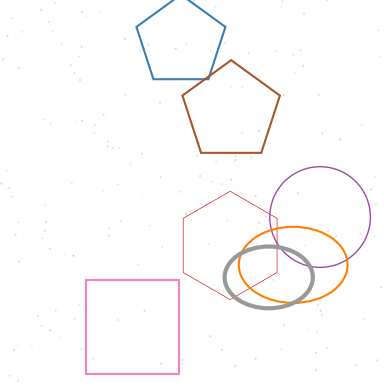[{"shape": "hexagon", "thickness": 0.5, "radius": 0.7, "center": [0.598, 0.363]}, {"shape": "pentagon", "thickness": 1.5, "radius": 0.61, "center": [0.47, 0.893]}, {"shape": "circle", "thickness": 1, "radius": 0.65, "center": [0.831, 0.436]}, {"shape": "oval", "thickness": 1.5, "radius": 0.71, "center": [0.762, 0.312]}, {"shape": "pentagon", "thickness": 1.5, "radius": 0.67, "center": [0.6, 0.711]}, {"shape": "square", "thickness": 1.5, "radius": 0.61, "center": [0.344, 0.15]}, {"shape": "oval", "thickness": 3, "radius": 0.57, "center": [0.698, 0.279]}]